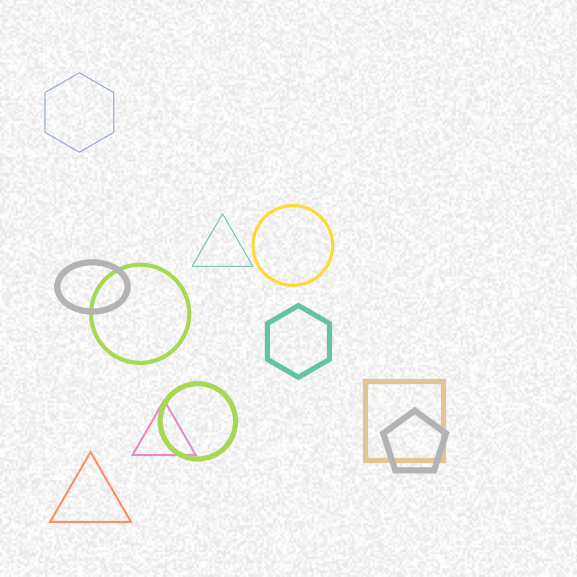[{"shape": "hexagon", "thickness": 2.5, "radius": 0.31, "center": [0.517, 0.408]}, {"shape": "triangle", "thickness": 0.5, "radius": 0.3, "center": [0.385, 0.568]}, {"shape": "triangle", "thickness": 1, "radius": 0.4, "center": [0.157, 0.136]}, {"shape": "hexagon", "thickness": 0.5, "radius": 0.34, "center": [0.137, 0.804]}, {"shape": "triangle", "thickness": 1, "radius": 0.32, "center": [0.284, 0.243]}, {"shape": "circle", "thickness": 2.5, "radius": 0.33, "center": [0.343, 0.27]}, {"shape": "circle", "thickness": 2, "radius": 0.43, "center": [0.243, 0.456]}, {"shape": "circle", "thickness": 1.5, "radius": 0.35, "center": [0.507, 0.574]}, {"shape": "square", "thickness": 2.5, "radius": 0.34, "center": [0.7, 0.272]}, {"shape": "pentagon", "thickness": 3, "radius": 0.29, "center": [0.718, 0.231]}, {"shape": "oval", "thickness": 3, "radius": 0.3, "center": [0.16, 0.502]}]